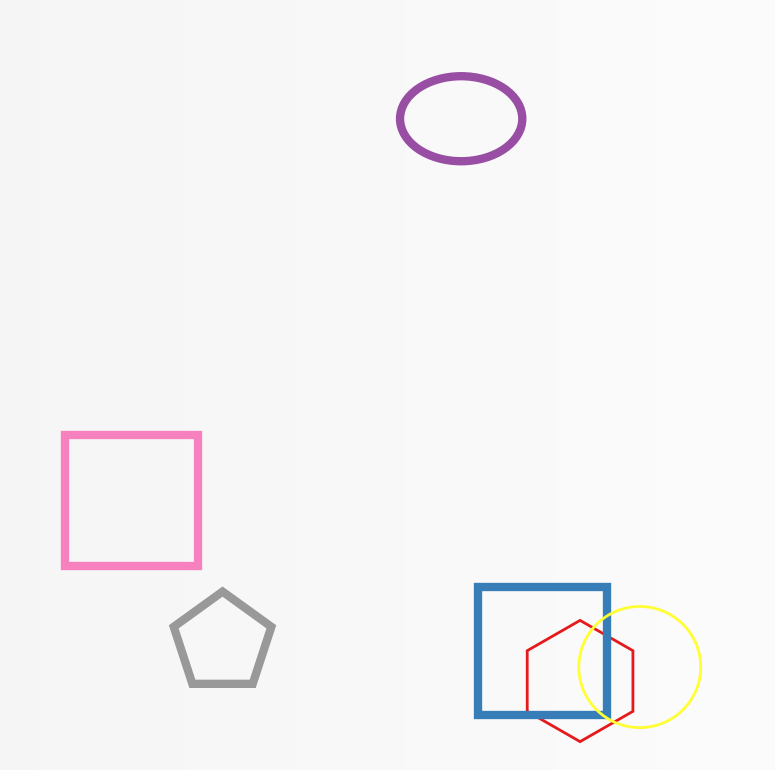[{"shape": "hexagon", "thickness": 1, "radius": 0.39, "center": [0.748, 0.116]}, {"shape": "square", "thickness": 3, "radius": 0.41, "center": [0.7, 0.155]}, {"shape": "oval", "thickness": 3, "radius": 0.39, "center": [0.595, 0.846]}, {"shape": "circle", "thickness": 1, "radius": 0.39, "center": [0.826, 0.134]}, {"shape": "square", "thickness": 3, "radius": 0.43, "center": [0.17, 0.35]}, {"shape": "pentagon", "thickness": 3, "radius": 0.33, "center": [0.287, 0.165]}]